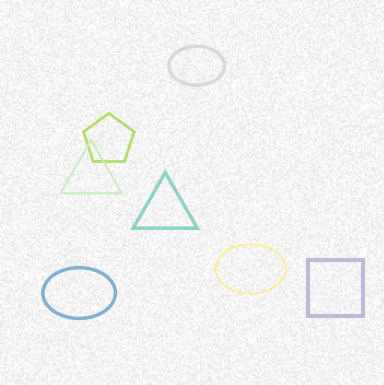[{"shape": "triangle", "thickness": 2.5, "radius": 0.48, "center": [0.429, 0.455]}, {"shape": "square", "thickness": 3, "radius": 0.36, "center": [0.871, 0.252]}, {"shape": "oval", "thickness": 2.5, "radius": 0.47, "center": [0.206, 0.239]}, {"shape": "pentagon", "thickness": 2, "radius": 0.35, "center": [0.283, 0.636]}, {"shape": "oval", "thickness": 2.5, "radius": 0.36, "center": [0.511, 0.829]}, {"shape": "triangle", "thickness": 1.5, "radius": 0.46, "center": [0.237, 0.544]}, {"shape": "oval", "thickness": 1, "radius": 0.46, "center": [0.651, 0.301]}]